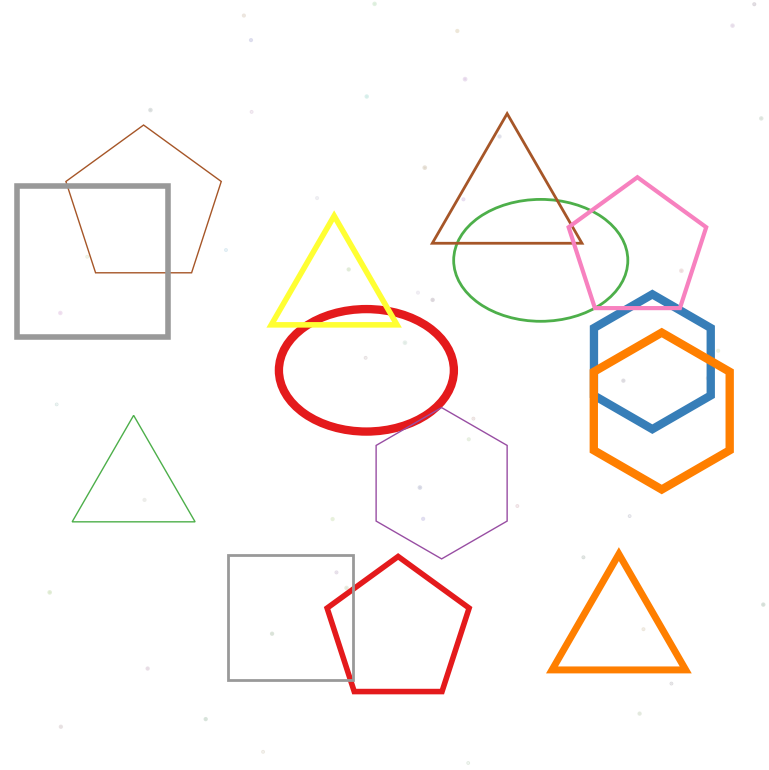[{"shape": "pentagon", "thickness": 2, "radius": 0.48, "center": [0.517, 0.18]}, {"shape": "oval", "thickness": 3, "radius": 0.57, "center": [0.476, 0.519]}, {"shape": "hexagon", "thickness": 3, "radius": 0.44, "center": [0.847, 0.53]}, {"shape": "oval", "thickness": 1, "radius": 0.57, "center": [0.702, 0.662]}, {"shape": "triangle", "thickness": 0.5, "radius": 0.46, "center": [0.174, 0.368]}, {"shape": "hexagon", "thickness": 0.5, "radius": 0.49, "center": [0.574, 0.372]}, {"shape": "hexagon", "thickness": 3, "radius": 0.51, "center": [0.859, 0.466]}, {"shape": "triangle", "thickness": 2.5, "radius": 0.5, "center": [0.804, 0.18]}, {"shape": "triangle", "thickness": 2, "radius": 0.47, "center": [0.434, 0.625]}, {"shape": "pentagon", "thickness": 0.5, "radius": 0.53, "center": [0.186, 0.732]}, {"shape": "triangle", "thickness": 1, "radius": 0.56, "center": [0.659, 0.74]}, {"shape": "pentagon", "thickness": 1.5, "radius": 0.47, "center": [0.828, 0.676]}, {"shape": "square", "thickness": 2, "radius": 0.49, "center": [0.12, 0.661]}, {"shape": "square", "thickness": 1, "radius": 0.4, "center": [0.377, 0.198]}]